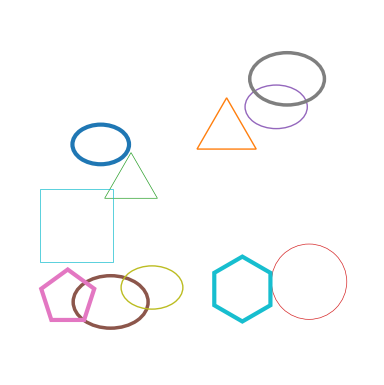[{"shape": "oval", "thickness": 3, "radius": 0.37, "center": [0.262, 0.625]}, {"shape": "triangle", "thickness": 1, "radius": 0.44, "center": [0.589, 0.657]}, {"shape": "triangle", "thickness": 0.5, "radius": 0.4, "center": [0.34, 0.525]}, {"shape": "circle", "thickness": 0.5, "radius": 0.49, "center": [0.803, 0.268]}, {"shape": "oval", "thickness": 1, "radius": 0.4, "center": [0.717, 0.723]}, {"shape": "oval", "thickness": 2.5, "radius": 0.49, "center": [0.287, 0.216]}, {"shape": "pentagon", "thickness": 3, "radius": 0.36, "center": [0.176, 0.228]}, {"shape": "oval", "thickness": 2.5, "radius": 0.49, "center": [0.746, 0.795]}, {"shape": "oval", "thickness": 1, "radius": 0.4, "center": [0.395, 0.253]}, {"shape": "hexagon", "thickness": 3, "radius": 0.42, "center": [0.629, 0.249]}, {"shape": "square", "thickness": 0.5, "radius": 0.47, "center": [0.198, 0.414]}]